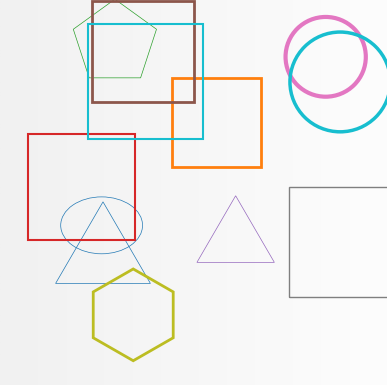[{"shape": "oval", "thickness": 0.5, "radius": 0.53, "center": [0.262, 0.415]}, {"shape": "triangle", "thickness": 0.5, "radius": 0.71, "center": [0.266, 0.334]}, {"shape": "square", "thickness": 2, "radius": 0.57, "center": [0.558, 0.682]}, {"shape": "pentagon", "thickness": 0.5, "radius": 0.56, "center": [0.296, 0.889]}, {"shape": "square", "thickness": 1.5, "radius": 0.69, "center": [0.211, 0.513]}, {"shape": "triangle", "thickness": 0.5, "radius": 0.58, "center": [0.608, 0.376]}, {"shape": "square", "thickness": 2, "radius": 0.66, "center": [0.368, 0.867]}, {"shape": "circle", "thickness": 3, "radius": 0.52, "center": [0.84, 0.852]}, {"shape": "square", "thickness": 1, "radius": 0.71, "center": [0.888, 0.371]}, {"shape": "hexagon", "thickness": 2, "radius": 0.6, "center": [0.344, 0.182]}, {"shape": "circle", "thickness": 2.5, "radius": 0.65, "center": [0.878, 0.787]}, {"shape": "square", "thickness": 1.5, "radius": 0.75, "center": [0.376, 0.787]}]